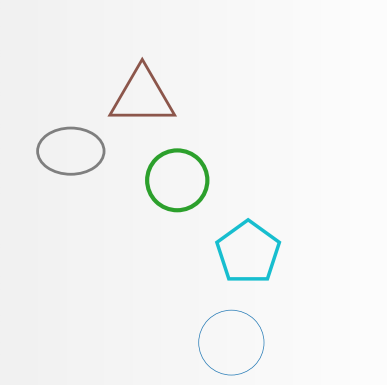[{"shape": "circle", "thickness": 0.5, "radius": 0.42, "center": [0.597, 0.11]}, {"shape": "circle", "thickness": 3, "radius": 0.39, "center": [0.457, 0.532]}, {"shape": "triangle", "thickness": 2, "radius": 0.48, "center": [0.367, 0.749]}, {"shape": "oval", "thickness": 2, "radius": 0.43, "center": [0.183, 0.607]}, {"shape": "pentagon", "thickness": 2.5, "radius": 0.42, "center": [0.64, 0.344]}]